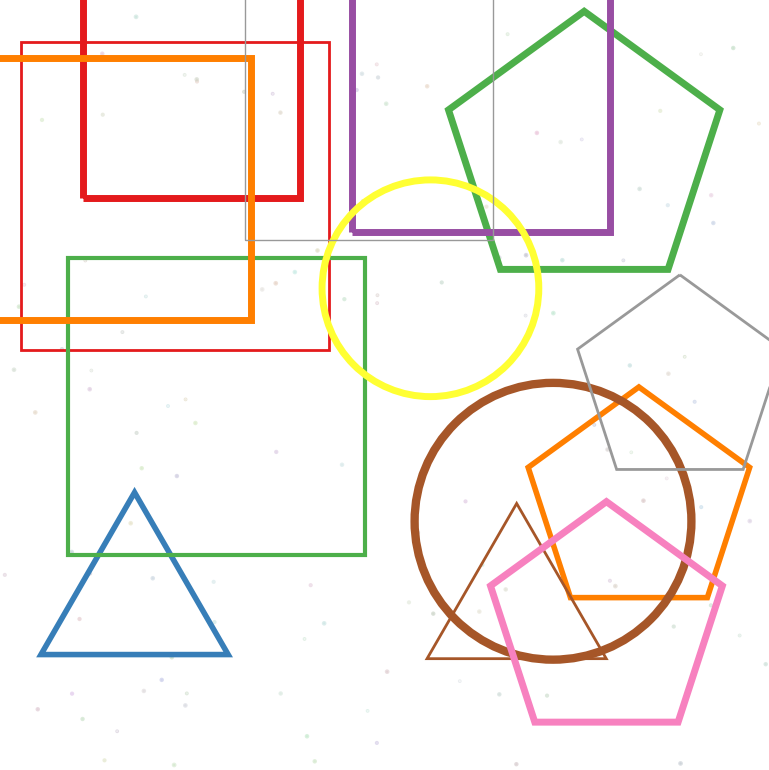[{"shape": "square", "thickness": 2.5, "radius": 0.7, "center": [0.249, 0.884]}, {"shape": "square", "thickness": 1, "radius": 1.0, "center": [0.227, 0.745]}, {"shape": "triangle", "thickness": 2, "radius": 0.7, "center": [0.175, 0.22]}, {"shape": "pentagon", "thickness": 2.5, "radius": 0.93, "center": [0.759, 0.8]}, {"shape": "square", "thickness": 1.5, "radius": 0.96, "center": [0.282, 0.472]}, {"shape": "square", "thickness": 2.5, "radius": 0.84, "center": [0.625, 0.866]}, {"shape": "square", "thickness": 2.5, "radius": 0.85, "center": [0.156, 0.755]}, {"shape": "pentagon", "thickness": 2, "radius": 0.76, "center": [0.83, 0.346]}, {"shape": "circle", "thickness": 2.5, "radius": 0.7, "center": [0.559, 0.626]}, {"shape": "circle", "thickness": 3, "radius": 0.9, "center": [0.718, 0.323]}, {"shape": "triangle", "thickness": 1, "radius": 0.67, "center": [0.671, 0.212]}, {"shape": "pentagon", "thickness": 2.5, "radius": 0.79, "center": [0.788, 0.19]}, {"shape": "square", "thickness": 0.5, "radius": 0.8, "center": [0.48, 0.85]}, {"shape": "pentagon", "thickness": 1, "radius": 0.7, "center": [0.883, 0.503]}]